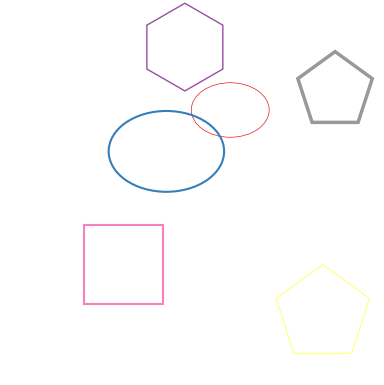[{"shape": "oval", "thickness": 0.5, "radius": 0.51, "center": [0.598, 0.714]}, {"shape": "oval", "thickness": 1.5, "radius": 0.75, "center": [0.432, 0.607]}, {"shape": "hexagon", "thickness": 1, "radius": 0.57, "center": [0.48, 0.878]}, {"shape": "pentagon", "thickness": 0.5, "radius": 0.64, "center": [0.838, 0.186]}, {"shape": "square", "thickness": 1.5, "radius": 0.52, "center": [0.32, 0.313]}, {"shape": "pentagon", "thickness": 2.5, "radius": 0.51, "center": [0.87, 0.764]}]